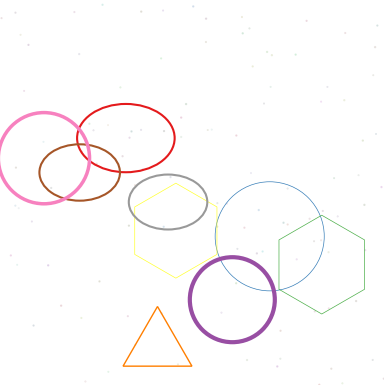[{"shape": "oval", "thickness": 1.5, "radius": 0.63, "center": [0.327, 0.641]}, {"shape": "circle", "thickness": 0.5, "radius": 0.71, "center": [0.701, 0.386]}, {"shape": "hexagon", "thickness": 0.5, "radius": 0.64, "center": [0.836, 0.313]}, {"shape": "circle", "thickness": 3, "radius": 0.55, "center": [0.603, 0.222]}, {"shape": "triangle", "thickness": 1, "radius": 0.52, "center": [0.409, 0.101]}, {"shape": "hexagon", "thickness": 0.5, "radius": 0.62, "center": [0.457, 0.401]}, {"shape": "oval", "thickness": 1.5, "radius": 0.52, "center": [0.207, 0.552]}, {"shape": "circle", "thickness": 2.5, "radius": 0.59, "center": [0.114, 0.589]}, {"shape": "oval", "thickness": 1.5, "radius": 0.51, "center": [0.436, 0.475]}]